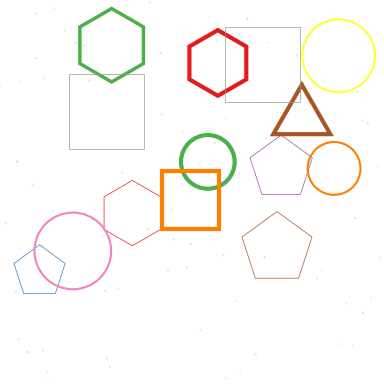[{"shape": "hexagon", "thickness": 3, "radius": 0.43, "center": [0.566, 0.836]}, {"shape": "hexagon", "thickness": 0.5, "radius": 0.42, "center": [0.344, 0.447]}, {"shape": "pentagon", "thickness": 0.5, "radius": 0.35, "center": [0.103, 0.294]}, {"shape": "circle", "thickness": 3, "radius": 0.35, "center": [0.54, 0.579]}, {"shape": "hexagon", "thickness": 2.5, "radius": 0.48, "center": [0.29, 0.882]}, {"shape": "pentagon", "thickness": 0.5, "radius": 0.43, "center": [0.73, 0.564]}, {"shape": "circle", "thickness": 1.5, "radius": 0.34, "center": [0.868, 0.563]}, {"shape": "square", "thickness": 3, "radius": 0.37, "center": [0.495, 0.481]}, {"shape": "circle", "thickness": 1.5, "radius": 0.47, "center": [0.88, 0.855]}, {"shape": "pentagon", "thickness": 0.5, "radius": 0.48, "center": [0.719, 0.355]}, {"shape": "triangle", "thickness": 3, "radius": 0.43, "center": [0.784, 0.694]}, {"shape": "circle", "thickness": 1.5, "radius": 0.5, "center": [0.189, 0.348]}, {"shape": "square", "thickness": 0.5, "radius": 0.49, "center": [0.683, 0.833]}, {"shape": "square", "thickness": 0.5, "radius": 0.48, "center": [0.277, 0.711]}]